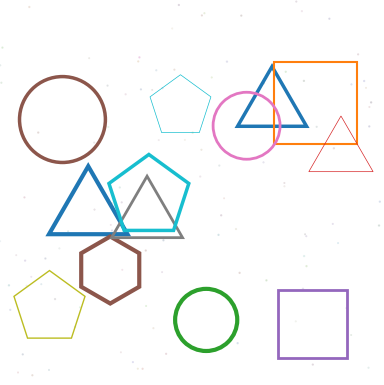[{"shape": "triangle", "thickness": 3, "radius": 0.59, "center": [0.229, 0.451]}, {"shape": "triangle", "thickness": 2.5, "radius": 0.52, "center": [0.707, 0.724]}, {"shape": "square", "thickness": 1.5, "radius": 0.54, "center": [0.819, 0.733]}, {"shape": "circle", "thickness": 3, "radius": 0.4, "center": [0.536, 0.169]}, {"shape": "triangle", "thickness": 0.5, "radius": 0.48, "center": [0.886, 0.602]}, {"shape": "square", "thickness": 2, "radius": 0.44, "center": [0.812, 0.158]}, {"shape": "hexagon", "thickness": 3, "radius": 0.44, "center": [0.286, 0.299]}, {"shape": "circle", "thickness": 2.5, "radius": 0.56, "center": [0.162, 0.69]}, {"shape": "circle", "thickness": 2, "radius": 0.43, "center": [0.64, 0.673]}, {"shape": "triangle", "thickness": 2, "radius": 0.53, "center": [0.382, 0.436]}, {"shape": "pentagon", "thickness": 1, "radius": 0.48, "center": [0.129, 0.2]}, {"shape": "pentagon", "thickness": 0.5, "radius": 0.42, "center": [0.469, 0.723]}, {"shape": "pentagon", "thickness": 2.5, "radius": 0.55, "center": [0.387, 0.49]}]